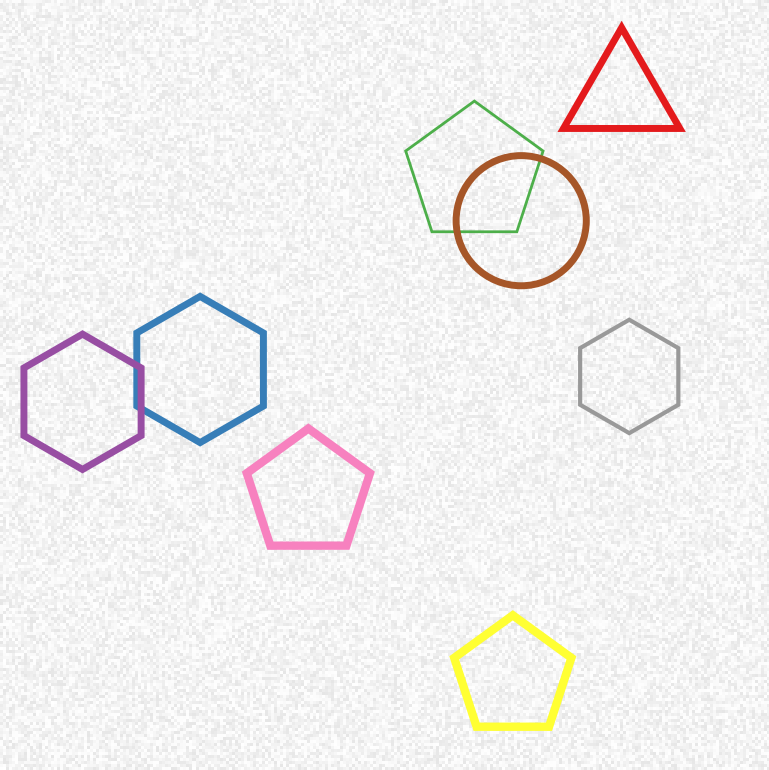[{"shape": "triangle", "thickness": 2.5, "radius": 0.44, "center": [0.807, 0.877]}, {"shape": "hexagon", "thickness": 2.5, "radius": 0.47, "center": [0.26, 0.52]}, {"shape": "pentagon", "thickness": 1, "radius": 0.47, "center": [0.616, 0.775]}, {"shape": "hexagon", "thickness": 2.5, "radius": 0.44, "center": [0.107, 0.478]}, {"shape": "pentagon", "thickness": 3, "radius": 0.4, "center": [0.666, 0.121]}, {"shape": "circle", "thickness": 2.5, "radius": 0.42, "center": [0.677, 0.713]}, {"shape": "pentagon", "thickness": 3, "radius": 0.42, "center": [0.4, 0.359]}, {"shape": "hexagon", "thickness": 1.5, "radius": 0.37, "center": [0.817, 0.511]}]